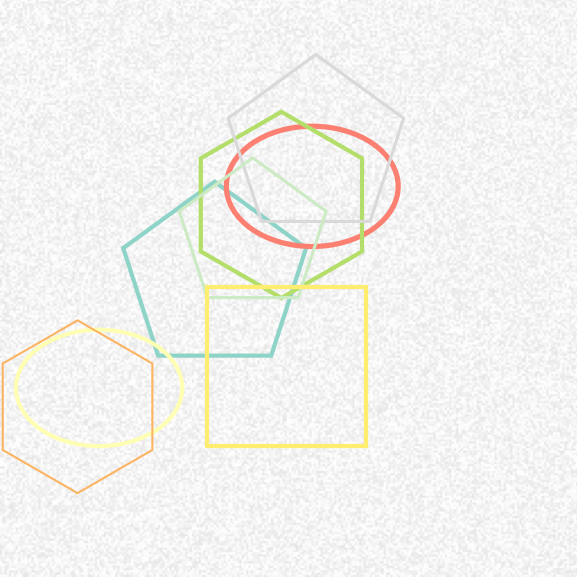[{"shape": "pentagon", "thickness": 2, "radius": 0.83, "center": [0.372, 0.518]}, {"shape": "oval", "thickness": 2, "radius": 0.72, "center": [0.172, 0.327]}, {"shape": "oval", "thickness": 2.5, "radius": 0.74, "center": [0.541, 0.676]}, {"shape": "hexagon", "thickness": 1, "radius": 0.75, "center": [0.134, 0.295]}, {"shape": "hexagon", "thickness": 2, "radius": 0.81, "center": [0.487, 0.644]}, {"shape": "pentagon", "thickness": 1.5, "radius": 0.8, "center": [0.547, 0.745]}, {"shape": "pentagon", "thickness": 1.5, "radius": 0.67, "center": [0.438, 0.592]}, {"shape": "square", "thickness": 2, "radius": 0.69, "center": [0.496, 0.365]}]